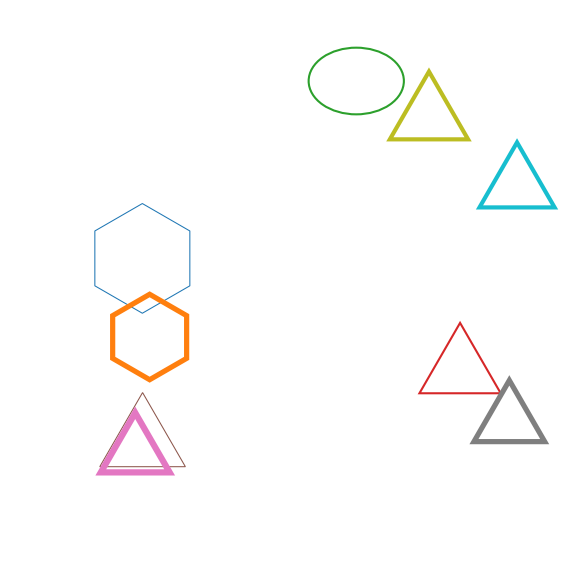[{"shape": "hexagon", "thickness": 0.5, "radius": 0.47, "center": [0.246, 0.552]}, {"shape": "hexagon", "thickness": 2.5, "radius": 0.37, "center": [0.259, 0.416]}, {"shape": "oval", "thickness": 1, "radius": 0.41, "center": [0.617, 0.859]}, {"shape": "triangle", "thickness": 1, "radius": 0.41, "center": [0.797, 0.359]}, {"shape": "triangle", "thickness": 0.5, "radius": 0.43, "center": [0.247, 0.234]}, {"shape": "triangle", "thickness": 3, "radius": 0.34, "center": [0.234, 0.216]}, {"shape": "triangle", "thickness": 2.5, "radius": 0.35, "center": [0.882, 0.27]}, {"shape": "triangle", "thickness": 2, "radius": 0.39, "center": [0.743, 0.797]}, {"shape": "triangle", "thickness": 2, "radius": 0.38, "center": [0.895, 0.678]}]